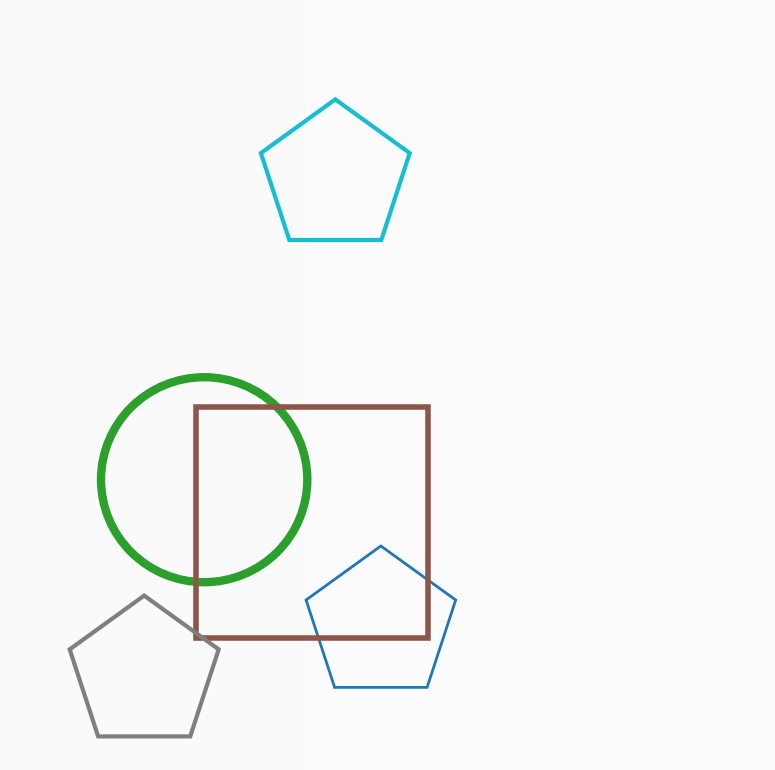[{"shape": "pentagon", "thickness": 1, "radius": 0.51, "center": [0.491, 0.189]}, {"shape": "circle", "thickness": 3, "radius": 0.67, "center": [0.263, 0.377]}, {"shape": "square", "thickness": 2, "radius": 0.75, "center": [0.402, 0.321]}, {"shape": "pentagon", "thickness": 1.5, "radius": 0.51, "center": [0.186, 0.125]}, {"shape": "pentagon", "thickness": 1.5, "radius": 0.5, "center": [0.433, 0.77]}]